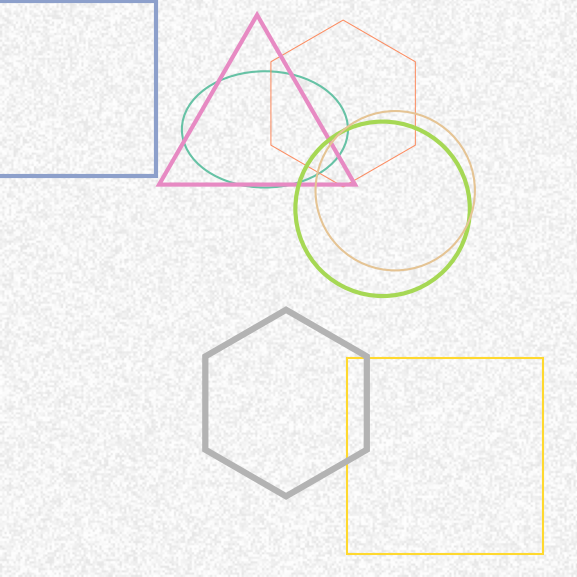[{"shape": "oval", "thickness": 1, "radius": 0.72, "center": [0.459, 0.775]}, {"shape": "hexagon", "thickness": 0.5, "radius": 0.72, "center": [0.594, 0.82]}, {"shape": "square", "thickness": 2, "radius": 0.76, "center": [0.118, 0.846]}, {"shape": "triangle", "thickness": 2, "radius": 0.98, "center": [0.445, 0.777]}, {"shape": "circle", "thickness": 2, "radius": 0.76, "center": [0.663, 0.638]}, {"shape": "square", "thickness": 1, "radius": 0.85, "center": [0.771, 0.209]}, {"shape": "circle", "thickness": 1, "radius": 0.69, "center": [0.684, 0.669]}, {"shape": "hexagon", "thickness": 3, "radius": 0.81, "center": [0.495, 0.301]}]